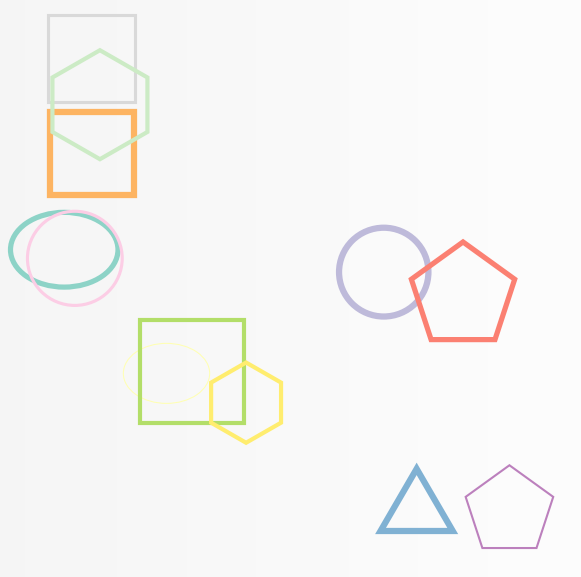[{"shape": "oval", "thickness": 2.5, "radius": 0.46, "center": [0.111, 0.567]}, {"shape": "oval", "thickness": 0.5, "radius": 0.37, "center": [0.286, 0.353]}, {"shape": "circle", "thickness": 3, "radius": 0.38, "center": [0.66, 0.528]}, {"shape": "pentagon", "thickness": 2.5, "radius": 0.47, "center": [0.797, 0.487]}, {"shape": "triangle", "thickness": 3, "radius": 0.36, "center": [0.717, 0.116]}, {"shape": "square", "thickness": 3, "radius": 0.36, "center": [0.158, 0.733]}, {"shape": "square", "thickness": 2, "radius": 0.45, "center": [0.33, 0.356]}, {"shape": "circle", "thickness": 1.5, "radius": 0.41, "center": [0.129, 0.552]}, {"shape": "square", "thickness": 1.5, "radius": 0.38, "center": [0.157, 0.898]}, {"shape": "pentagon", "thickness": 1, "radius": 0.4, "center": [0.876, 0.114]}, {"shape": "hexagon", "thickness": 2, "radius": 0.47, "center": [0.172, 0.818]}, {"shape": "hexagon", "thickness": 2, "radius": 0.35, "center": [0.423, 0.302]}]